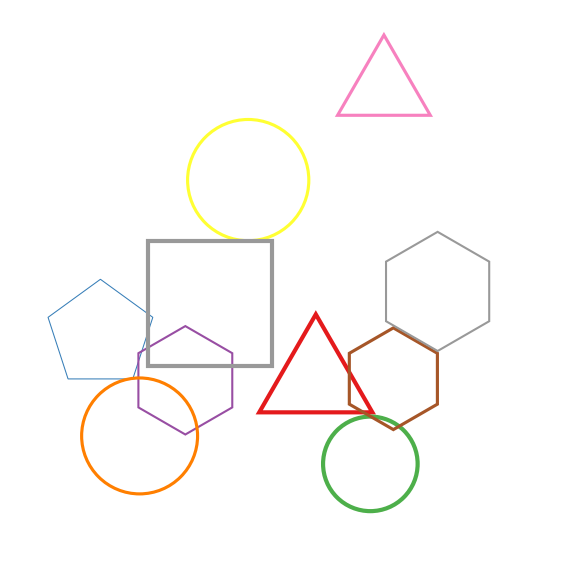[{"shape": "triangle", "thickness": 2, "radius": 0.57, "center": [0.547, 0.342]}, {"shape": "pentagon", "thickness": 0.5, "radius": 0.48, "center": [0.174, 0.42]}, {"shape": "circle", "thickness": 2, "radius": 0.41, "center": [0.641, 0.196]}, {"shape": "hexagon", "thickness": 1, "radius": 0.47, "center": [0.321, 0.341]}, {"shape": "circle", "thickness": 1.5, "radius": 0.5, "center": [0.242, 0.244]}, {"shape": "circle", "thickness": 1.5, "radius": 0.52, "center": [0.43, 0.687]}, {"shape": "hexagon", "thickness": 1.5, "radius": 0.44, "center": [0.681, 0.343]}, {"shape": "triangle", "thickness": 1.5, "radius": 0.46, "center": [0.665, 0.846]}, {"shape": "hexagon", "thickness": 1, "radius": 0.52, "center": [0.758, 0.494]}, {"shape": "square", "thickness": 2, "radius": 0.54, "center": [0.364, 0.474]}]